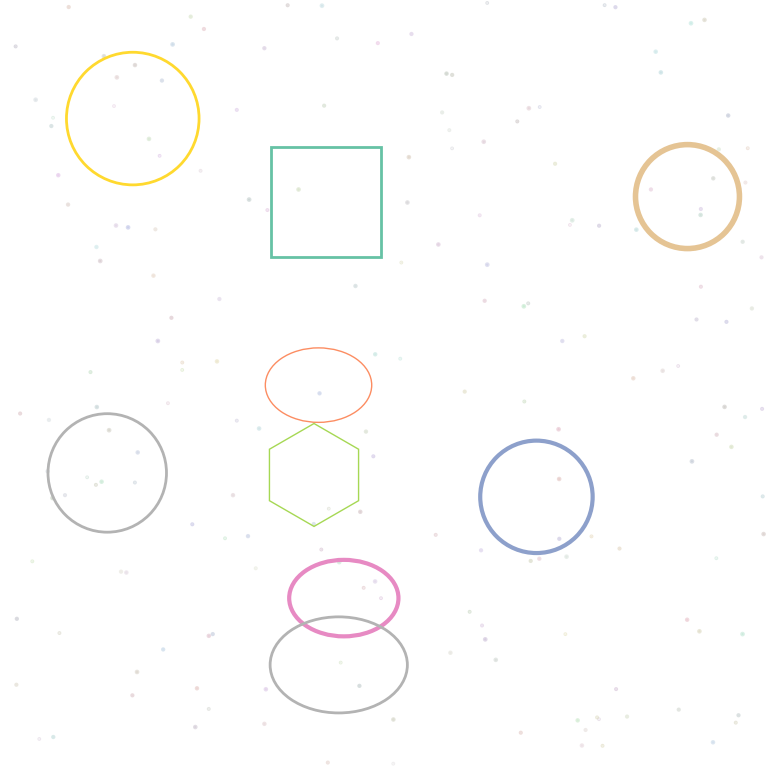[{"shape": "square", "thickness": 1, "radius": 0.36, "center": [0.423, 0.738]}, {"shape": "oval", "thickness": 0.5, "radius": 0.35, "center": [0.414, 0.5]}, {"shape": "circle", "thickness": 1.5, "radius": 0.36, "center": [0.697, 0.355]}, {"shape": "oval", "thickness": 1.5, "radius": 0.35, "center": [0.447, 0.223]}, {"shape": "hexagon", "thickness": 0.5, "radius": 0.33, "center": [0.408, 0.383]}, {"shape": "circle", "thickness": 1, "radius": 0.43, "center": [0.172, 0.846]}, {"shape": "circle", "thickness": 2, "radius": 0.34, "center": [0.893, 0.745]}, {"shape": "oval", "thickness": 1, "radius": 0.45, "center": [0.44, 0.137]}, {"shape": "circle", "thickness": 1, "radius": 0.38, "center": [0.139, 0.386]}]